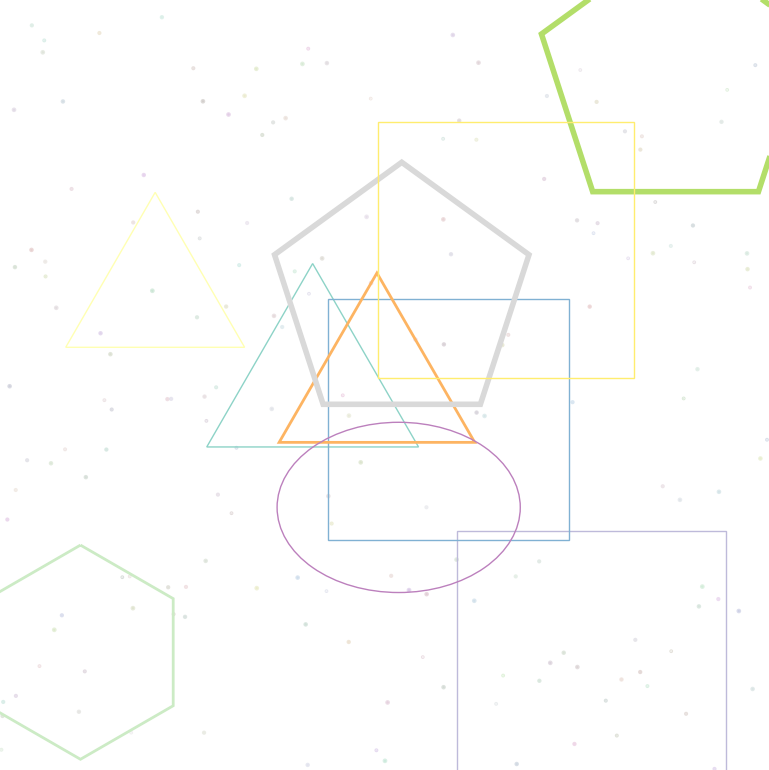[{"shape": "triangle", "thickness": 0.5, "radius": 0.79, "center": [0.406, 0.499]}, {"shape": "triangle", "thickness": 0.5, "radius": 0.67, "center": [0.202, 0.616]}, {"shape": "square", "thickness": 0.5, "radius": 0.87, "center": [0.768, 0.136]}, {"shape": "square", "thickness": 0.5, "radius": 0.78, "center": [0.583, 0.455]}, {"shape": "triangle", "thickness": 1, "radius": 0.73, "center": [0.49, 0.499]}, {"shape": "pentagon", "thickness": 2, "radius": 0.92, "center": [0.877, 0.899]}, {"shape": "pentagon", "thickness": 2, "radius": 0.87, "center": [0.522, 0.615]}, {"shape": "oval", "thickness": 0.5, "radius": 0.79, "center": [0.518, 0.341]}, {"shape": "hexagon", "thickness": 1, "radius": 0.7, "center": [0.105, 0.153]}, {"shape": "square", "thickness": 0.5, "radius": 0.83, "center": [0.658, 0.676]}]